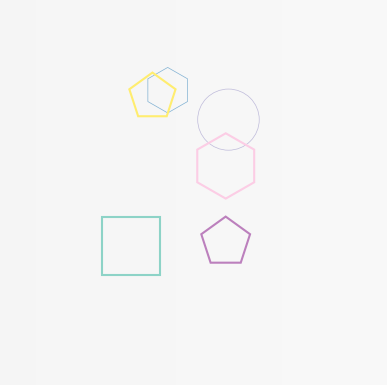[{"shape": "square", "thickness": 1.5, "radius": 0.37, "center": [0.338, 0.362]}, {"shape": "circle", "thickness": 0.5, "radius": 0.4, "center": [0.59, 0.689]}, {"shape": "hexagon", "thickness": 0.5, "radius": 0.3, "center": [0.433, 0.766]}, {"shape": "hexagon", "thickness": 1.5, "radius": 0.42, "center": [0.583, 0.569]}, {"shape": "pentagon", "thickness": 1.5, "radius": 0.33, "center": [0.582, 0.371]}, {"shape": "pentagon", "thickness": 1.5, "radius": 0.31, "center": [0.393, 0.749]}]